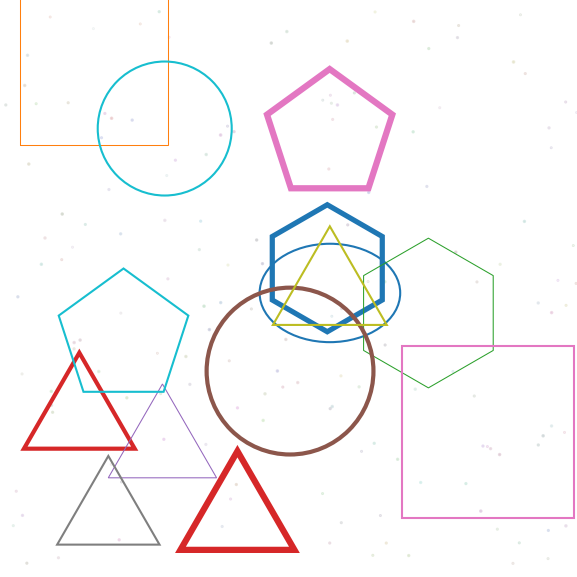[{"shape": "hexagon", "thickness": 2.5, "radius": 0.55, "center": [0.567, 0.535]}, {"shape": "oval", "thickness": 1, "radius": 0.61, "center": [0.571, 0.492]}, {"shape": "square", "thickness": 0.5, "radius": 0.64, "center": [0.163, 0.876]}, {"shape": "hexagon", "thickness": 0.5, "radius": 0.65, "center": [0.742, 0.457]}, {"shape": "triangle", "thickness": 3, "radius": 0.57, "center": [0.411, 0.104]}, {"shape": "triangle", "thickness": 2, "radius": 0.55, "center": [0.137, 0.278]}, {"shape": "triangle", "thickness": 0.5, "radius": 0.54, "center": [0.281, 0.226]}, {"shape": "circle", "thickness": 2, "radius": 0.72, "center": [0.502, 0.357]}, {"shape": "square", "thickness": 1, "radius": 0.74, "center": [0.845, 0.252]}, {"shape": "pentagon", "thickness": 3, "radius": 0.57, "center": [0.571, 0.765]}, {"shape": "triangle", "thickness": 1, "radius": 0.51, "center": [0.188, 0.107]}, {"shape": "triangle", "thickness": 1, "radius": 0.57, "center": [0.571, 0.493]}, {"shape": "circle", "thickness": 1, "radius": 0.58, "center": [0.285, 0.777]}, {"shape": "pentagon", "thickness": 1, "radius": 0.59, "center": [0.214, 0.416]}]